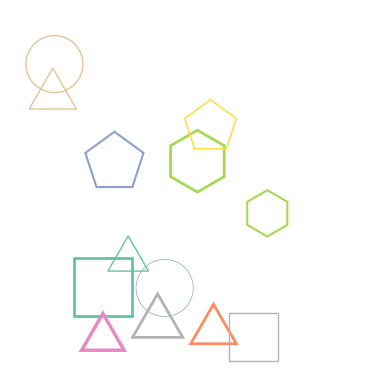[{"shape": "triangle", "thickness": 1, "radius": 0.3, "center": [0.333, 0.326]}, {"shape": "square", "thickness": 2, "radius": 0.38, "center": [0.268, 0.255]}, {"shape": "triangle", "thickness": 2, "radius": 0.34, "center": [0.555, 0.141]}, {"shape": "pentagon", "thickness": 1.5, "radius": 0.4, "center": [0.297, 0.578]}, {"shape": "circle", "thickness": 0.5, "radius": 0.37, "center": [0.428, 0.252]}, {"shape": "triangle", "thickness": 2.5, "radius": 0.32, "center": [0.267, 0.122]}, {"shape": "hexagon", "thickness": 2, "radius": 0.4, "center": [0.513, 0.581]}, {"shape": "hexagon", "thickness": 1.5, "radius": 0.3, "center": [0.694, 0.446]}, {"shape": "pentagon", "thickness": 1, "radius": 0.35, "center": [0.547, 0.671]}, {"shape": "triangle", "thickness": 1, "radius": 0.35, "center": [0.137, 0.752]}, {"shape": "circle", "thickness": 1, "radius": 0.37, "center": [0.141, 0.834]}, {"shape": "triangle", "thickness": 2, "radius": 0.38, "center": [0.409, 0.161]}, {"shape": "square", "thickness": 1, "radius": 0.32, "center": [0.659, 0.125]}]